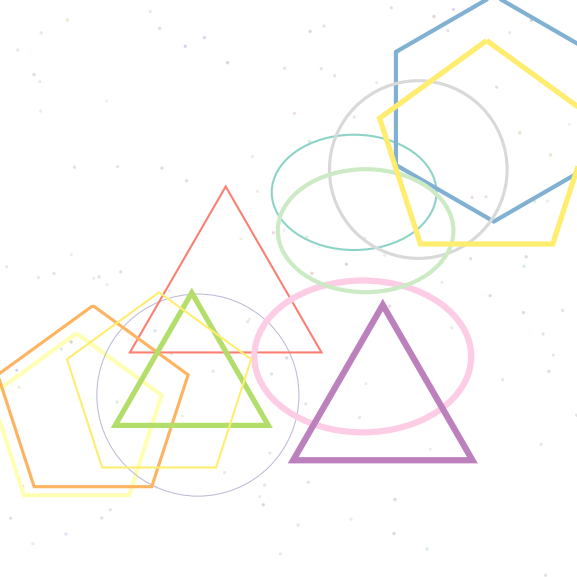[{"shape": "oval", "thickness": 1, "radius": 0.71, "center": [0.613, 0.666]}, {"shape": "pentagon", "thickness": 2, "radius": 0.77, "center": [0.132, 0.267]}, {"shape": "circle", "thickness": 0.5, "radius": 0.87, "center": [0.343, 0.315]}, {"shape": "triangle", "thickness": 1, "radius": 0.96, "center": [0.391, 0.485]}, {"shape": "hexagon", "thickness": 2, "radius": 0.98, "center": [0.855, 0.811]}, {"shape": "pentagon", "thickness": 1.5, "radius": 0.87, "center": [0.161, 0.297]}, {"shape": "triangle", "thickness": 2.5, "radius": 0.77, "center": [0.332, 0.339]}, {"shape": "oval", "thickness": 3, "radius": 0.94, "center": [0.628, 0.382]}, {"shape": "circle", "thickness": 1.5, "radius": 0.77, "center": [0.724, 0.706]}, {"shape": "triangle", "thickness": 3, "radius": 0.9, "center": [0.663, 0.292]}, {"shape": "oval", "thickness": 2, "radius": 0.76, "center": [0.633, 0.6]}, {"shape": "pentagon", "thickness": 1, "radius": 0.84, "center": [0.276, 0.325]}, {"shape": "pentagon", "thickness": 2.5, "radius": 0.97, "center": [0.843, 0.734]}]